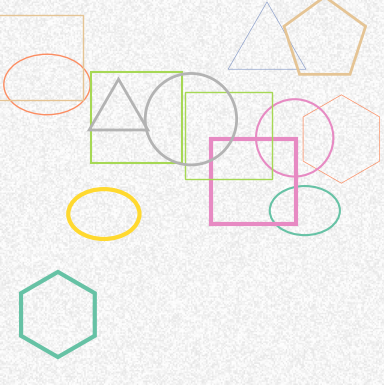[{"shape": "hexagon", "thickness": 3, "radius": 0.55, "center": [0.15, 0.183]}, {"shape": "oval", "thickness": 1.5, "radius": 0.46, "center": [0.792, 0.453]}, {"shape": "oval", "thickness": 1, "radius": 0.56, "center": [0.122, 0.781]}, {"shape": "hexagon", "thickness": 0.5, "radius": 0.57, "center": [0.887, 0.639]}, {"shape": "triangle", "thickness": 0.5, "radius": 0.58, "center": [0.693, 0.878]}, {"shape": "square", "thickness": 3, "radius": 0.55, "center": [0.659, 0.529]}, {"shape": "circle", "thickness": 1.5, "radius": 0.5, "center": [0.765, 0.642]}, {"shape": "square", "thickness": 1.5, "radius": 0.59, "center": [0.354, 0.695]}, {"shape": "square", "thickness": 1, "radius": 0.56, "center": [0.593, 0.649]}, {"shape": "oval", "thickness": 3, "radius": 0.46, "center": [0.27, 0.444]}, {"shape": "pentagon", "thickness": 2, "radius": 0.56, "center": [0.844, 0.897]}, {"shape": "square", "thickness": 1, "radius": 0.56, "center": [0.105, 0.851]}, {"shape": "triangle", "thickness": 2, "radius": 0.44, "center": [0.308, 0.706]}, {"shape": "circle", "thickness": 2, "radius": 0.59, "center": [0.496, 0.69]}]